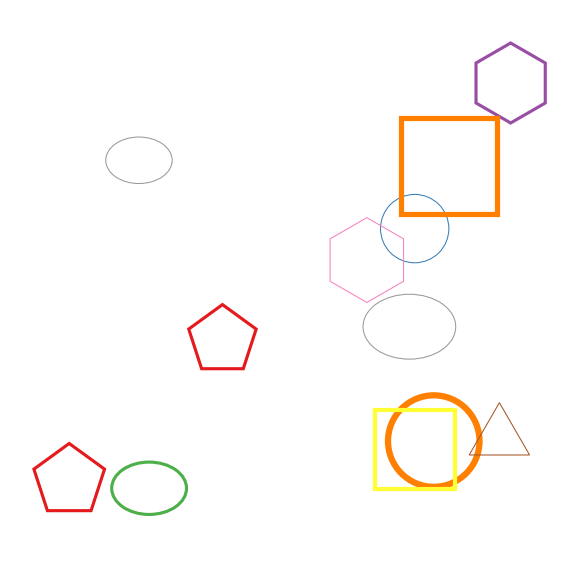[{"shape": "pentagon", "thickness": 1.5, "radius": 0.32, "center": [0.12, 0.167]}, {"shape": "pentagon", "thickness": 1.5, "radius": 0.31, "center": [0.385, 0.41]}, {"shape": "circle", "thickness": 0.5, "radius": 0.3, "center": [0.718, 0.603]}, {"shape": "oval", "thickness": 1.5, "radius": 0.32, "center": [0.258, 0.154]}, {"shape": "hexagon", "thickness": 1.5, "radius": 0.35, "center": [0.884, 0.855]}, {"shape": "square", "thickness": 2.5, "radius": 0.41, "center": [0.777, 0.712]}, {"shape": "circle", "thickness": 3, "radius": 0.4, "center": [0.751, 0.235]}, {"shape": "square", "thickness": 2, "radius": 0.34, "center": [0.719, 0.221]}, {"shape": "triangle", "thickness": 0.5, "radius": 0.3, "center": [0.865, 0.241]}, {"shape": "hexagon", "thickness": 0.5, "radius": 0.37, "center": [0.635, 0.549]}, {"shape": "oval", "thickness": 0.5, "radius": 0.4, "center": [0.709, 0.433]}, {"shape": "oval", "thickness": 0.5, "radius": 0.29, "center": [0.241, 0.722]}]